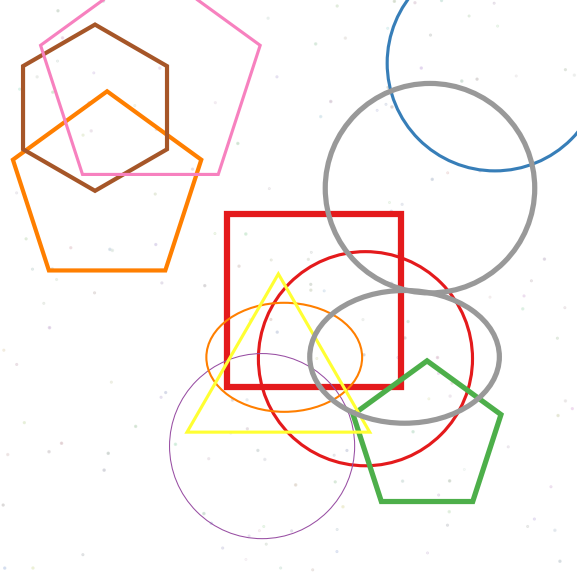[{"shape": "circle", "thickness": 1.5, "radius": 0.93, "center": [0.633, 0.378]}, {"shape": "square", "thickness": 3, "radius": 0.75, "center": [0.544, 0.479]}, {"shape": "circle", "thickness": 1.5, "radius": 0.93, "center": [0.857, 0.89]}, {"shape": "pentagon", "thickness": 2.5, "radius": 0.67, "center": [0.739, 0.24]}, {"shape": "circle", "thickness": 0.5, "radius": 0.8, "center": [0.454, 0.227]}, {"shape": "oval", "thickness": 1, "radius": 0.67, "center": [0.492, 0.38]}, {"shape": "pentagon", "thickness": 2, "radius": 0.86, "center": [0.185, 0.67]}, {"shape": "triangle", "thickness": 1.5, "radius": 0.91, "center": [0.482, 0.342]}, {"shape": "hexagon", "thickness": 2, "radius": 0.72, "center": [0.165, 0.813]}, {"shape": "pentagon", "thickness": 1.5, "radius": 1.0, "center": [0.26, 0.859]}, {"shape": "circle", "thickness": 2.5, "radius": 0.91, "center": [0.745, 0.673]}, {"shape": "oval", "thickness": 2.5, "radius": 0.82, "center": [0.701, 0.381]}]